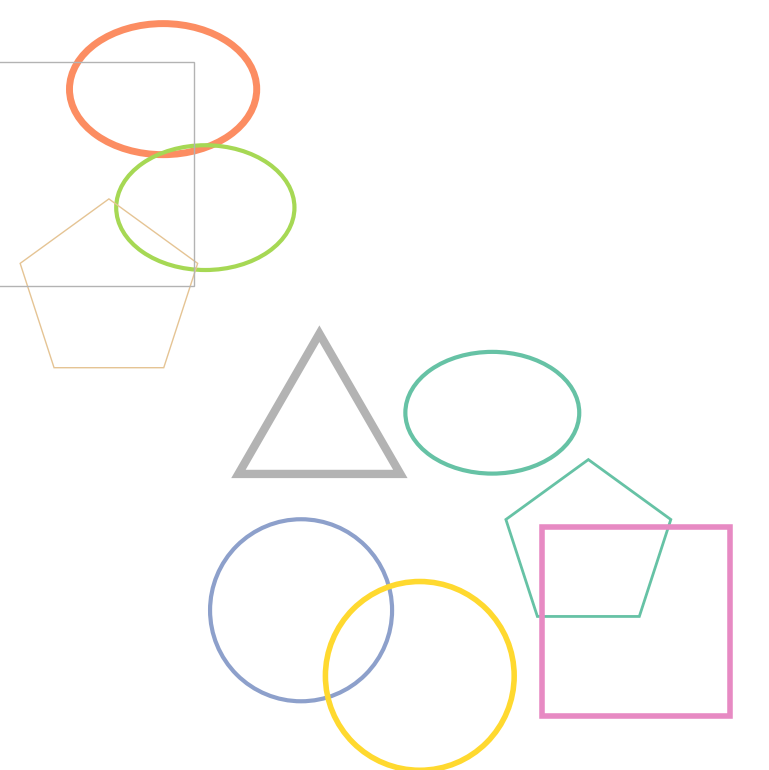[{"shape": "oval", "thickness": 1.5, "radius": 0.56, "center": [0.639, 0.464]}, {"shape": "pentagon", "thickness": 1, "radius": 0.56, "center": [0.764, 0.291]}, {"shape": "oval", "thickness": 2.5, "radius": 0.61, "center": [0.212, 0.884]}, {"shape": "circle", "thickness": 1.5, "radius": 0.59, "center": [0.391, 0.207]}, {"shape": "square", "thickness": 2, "radius": 0.61, "center": [0.826, 0.193]}, {"shape": "oval", "thickness": 1.5, "radius": 0.58, "center": [0.267, 0.73]}, {"shape": "circle", "thickness": 2, "radius": 0.61, "center": [0.545, 0.122]}, {"shape": "pentagon", "thickness": 0.5, "radius": 0.61, "center": [0.141, 0.621]}, {"shape": "triangle", "thickness": 3, "radius": 0.61, "center": [0.415, 0.445]}, {"shape": "square", "thickness": 0.5, "radius": 0.73, "center": [0.107, 0.774]}]